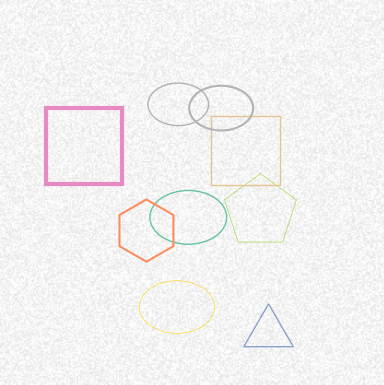[{"shape": "oval", "thickness": 1, "radius": 0.5, "center": [0.489, 0.435]}, {"shape": "hexagon", "thickness": 1.5, "radius": 0.4, "center": [0.38, 0.401]}, {"shape": "triangle", "thickness": 1, "radius": 0.37, "center": [0.698, 0.137]}, {"shape": "square", "thickness": 3, "radius": 0.5, "center": [0.218, 0.621]}, {"shape": "pentagon", "thickness": 0.5, "radius": 0.49, "center": [0.676, 0.451]}, {"shape": "oval", "thickness": 0.5, "radius": 0.49, "center": [0.46, 0.202]}, {"shape": "square", "thickness": 1, "radius": 0.44, "center": [0.637, 0.609]}, {"shape": "oval", "thickness": 1.5, "radius": 0.42, "center": [0.574, 0.719]}, {"shape": "oval", "thickness": 1, "radius": 0.39, "center": [0.463, 0.729]}]